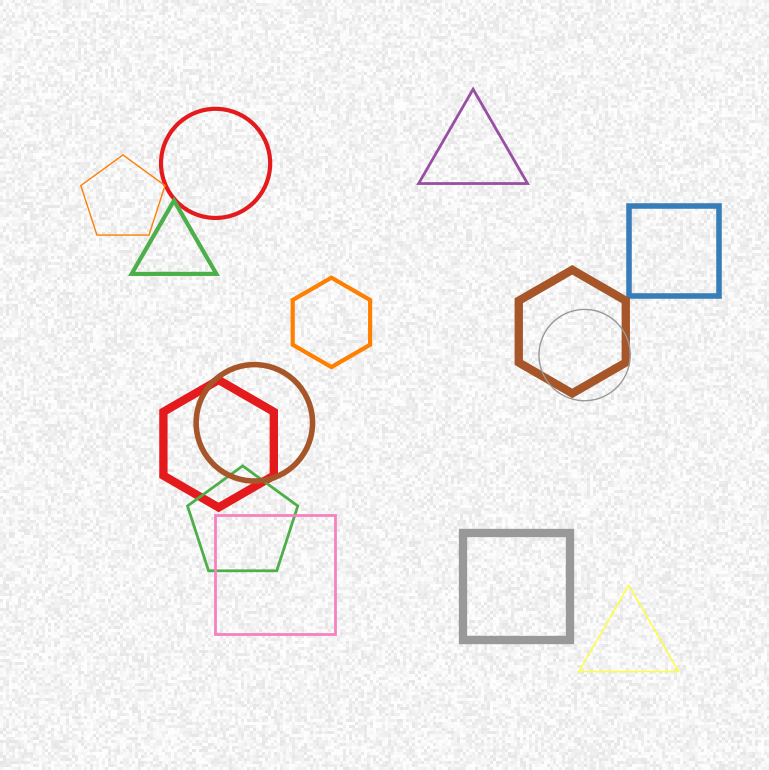[{"shape": "circle", "thickness": 1.5, "radius": 0.35, "center": [0.28, 0.788]}, {"shape": "hexagon", "thickness": 3, "radius": 0.41, "center": [0.284, 0.424]}, {"shape": "square", "thickness": 2, "radius": 0.29, "center": [0.875, 0.674]}, {"shape": "pentagon", "thickness": 1, "radius": 0.38, "center": [0.315, 0.32]}, {"shape": "triangle", "thickness": 1.5, "radius": 0.32, "center": [0.226, 0.676]}, {"shape": "triangle", "thickness": 1, "radius": 0.41, "center": [0.614, 0.802]}, {"shape": "hexagon", "thickness": 1.5, "radius": 0.29, "center": [0.43, 0.581]}, {"shape": "pentagon", "thickness": 0.5, "radius": 0.29, "center": [0.16, 0.741]}, {"shape": "triangle", "thickness": 0.5, "radius": 0.37, "center": [0.817, 0.165]}, {"shape": "circle", "thickness": 2, "radius": 0.38, "center": [0.33, 0.451]}, {"shape": "hexagon", "thickness": 3, "radius": 0.4, "center": [0.743, 0.569]}, {"shape": "square", "thickness": 1, "radius": 0.39, "center": [0.357, 0.254]}, {"shape": "circle", "thickness": 0.5, "radius": 0.3, "center": [0.759, 0.539]}, {"shape": "square", "thickness": 3, "radius": 0.35, "center": [0.67, 0.238]}]